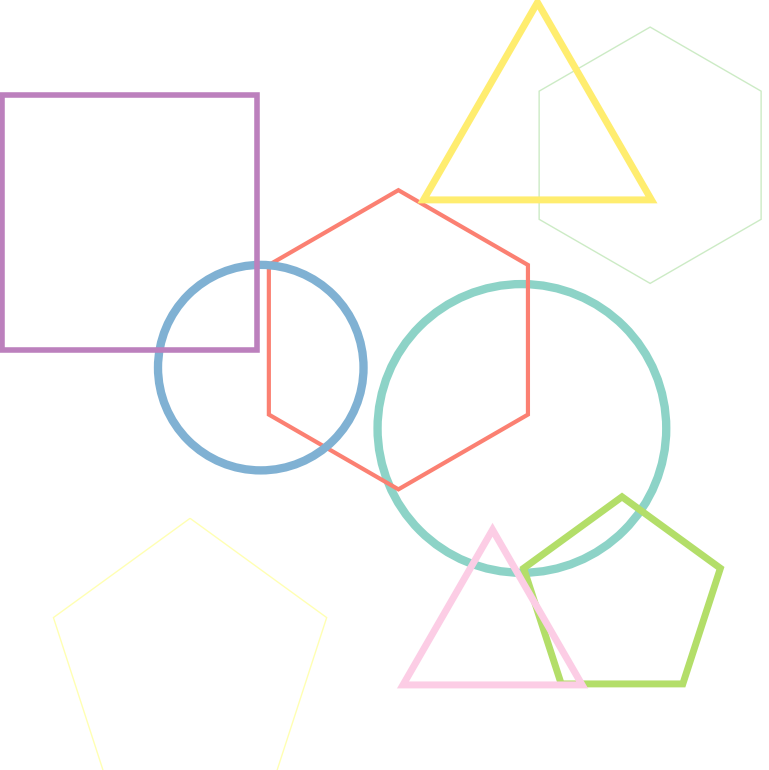[{"shape": "circle", "thickness": 3, "radius": 0.94, "center": [0.678, 0.444]}, {"shape": "pentagon", "thickness": 0.5, "radius": 0.93, "center": [0.247, 0.14]}, {"shape": "hexagon", "thickness": 1.5, "radius": 0.97, "center": [0.517, 0.559]}, {"shape": "circle", "thickness": 3, "radius": 0.67, "center": [0.339, 0.523]}, {"shape": "pentagon", "thickness": 2.5, "radius": 0.67, "center": [0.808, 0.22]}, {"shape": "triangle", "thickness": 2.5, "radius": 0.67, "center": [0.64, 0.178]}, {"shape": "square", "thickness": 2, "radius": 0.83, "center": [0.168, 0.711]}, {"shape": "hexagon", "thickness": 0.5, "radius": 0.83, "center": [0.844, 0.798]}, {"shape": "triangle", "thickness": 2.5, "radius": 0.85, "center": [0.698, 0.826]}]